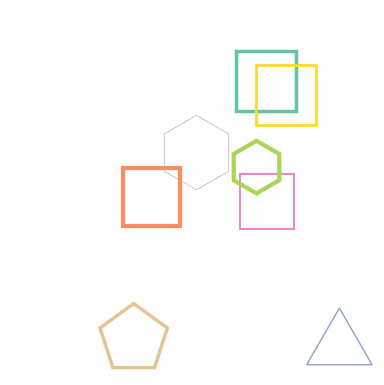[{"shape": "square", "thickness": 2.5, "radius": 0.39, "center": [0.691, 0.789]}, {"shape": "square", "thickness": 3, "radius": 0.37, "center": [0.394, 0.488]}, {"shape": "triangle", "thickness": 1, "radius": 0.49, "center": [0.882, 0.102]}, {"shape": "square", "thickness": 1.5, "radius": 0.36, "center": [0.693, 0.477]}, {"shape": "hexagon", "thickness": 3, "radius": 0.34, "center": [0.666, 0.566]}, {"shape": "square", "thickness": 2, "radius": 0.39, "center": [0.743, 0.754]}, {"shape": "pentagon", "thickness": 2.5, "radius": 0.46, "center": [0.347, 0.12]}, {"shape": "hexagon", "thickness": 0.5, "radius": 0.48, "center": [0.51, 0.604]}]